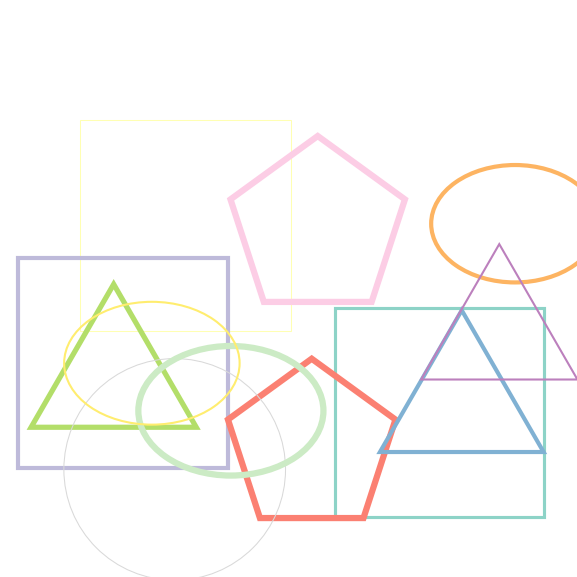[{"shape": "square", "thickness": 1.5, "radius": 0.91, "center": [0.761, 0.284]}, {"shape": "square", "thickness": 0.5, "radius": 0.91, "center": [0.32, 0.608]}, {"shape": "square", "thickness": 2, "radius": 0.91, "center": [0.213, 0.371]}, {"shape": "pentagon", "thickness": 3, "radius": 0.76, "center": [0.54, 0.225]}, {"shape": "triangle", "thickness": 2, "radius": 0.82, "center": [0.8, 0.298]}, {"shape": "oval", "thickness": 2, "radius": 0.73, "center": [0.892, 0.612]}, {"shape": "triangle", "thickness": 2.5, "radius": 0.83, "center": [0.197, 0.342]}, {"shape": "pentagon", "thickness": 3, "radius": 0.79, "center": [0.55, 0.605]}, {"shape": "circle", "thickness": 0.5, "radius": 0.96, "center": [0.303, 0.186]}, {"shape": "triangle", "thickness": 1, "radius": 0.78, "center": [0.865, 0.42]}, {"shape": "oval", "thickness": 3, "radius": 0.8, "center": [0.4, 0.288]}, {"shape": "oval", "thickness": 1, "radius": 0.76, "center": [0.263, 0.37]}]